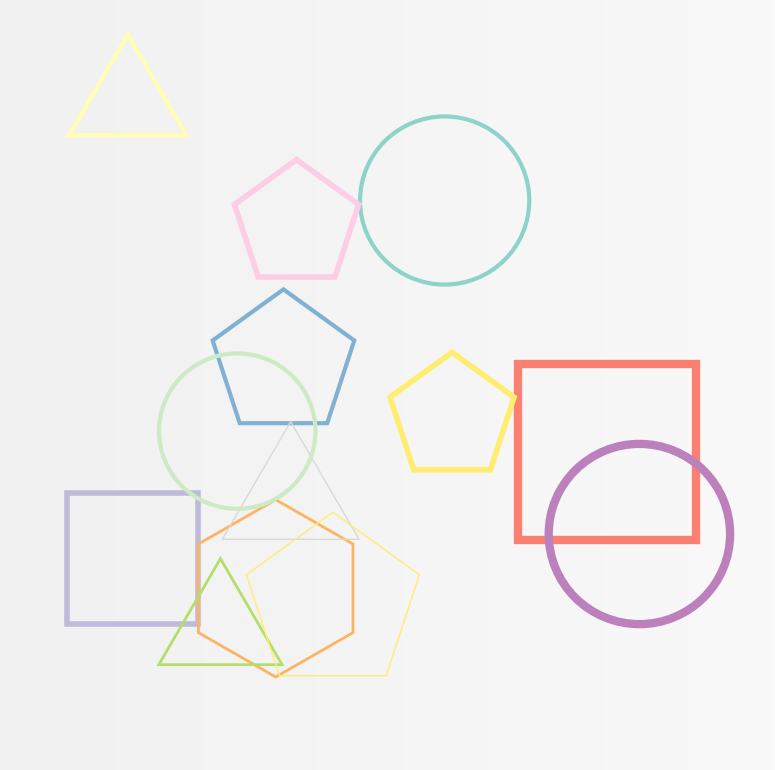[{"shape": "circle", "thickness": 1.5, "radius": 0.55, "center": [0.574, 0.74]}, {"shape": "triangle", "thickness": 1.5, "radius": 0.44, "center": [0.165, 0.868]}, {"shape": "square", "thickness": 2, "radius": 0.42, "center": [0.171, 0.275]}, {"shape": "square", "thickness": 3, "radius": 0.57, "center": [0.783, 0.413]}, {"shape": "pentagon", "thickness": 1.5, "radius": 0.48, "center": [0.366, 0.528]}, {"shape": "hexagon", "thickness": 1, "radius": 0.58, "center": [0.356, 0.236]}, {"shape": "triangle", "thickness": 1, "radius": 0.46, "center": [0.284, 0.183]}, {"shape": "pentagon", "thickness": 2, "radius": 0.42, "center": [0.383, 0.708]}, {"shape": "triangle", "thickness": 0.5, "radius": 0.51, "center": [0.375, 0.351]}, {"shape": "circle", "thickness": 3, "radius": 0.59, "center": [0.825, 0.306]}, {"shape": "circle", "thickness": 1.5, "radius": 0.5, "center": [0.306, 0.44]}, {"shape": "pentagon", "thickness": 2, "radius": 0.42, "center": [0.583, 0.458]}, {"shape": "pentagon", "thickness": 0.5, "radius": 0.59, "center": [0.429, 0.217]}]